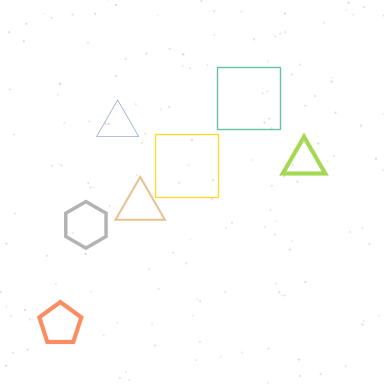[{"shape": "square", "thickness": 1, "radius": 0.41, "center": [0.646, 0.745]}, {"shape": "pentagon", "thickness": 3, "radius": 0.29, "center": [0.157, 0.158]}, {"shape": "triangle", "thickness": 0.5, "radius": 0.32, "center": [0.306, 0.677]}, {"shape": "triangle", "thickness": 3, "radius": 0.32, "center": [0.79, 0.581]}, {"shape": "square", "thickness": 1, "radius": 0.41, "center": [0.484, 0.57]}, {"shape": "triangle", "thickness": 1.5, "radius": 0.37, "center": [0.364, 0.466]}, {"shape": "hexagon", "thickness": 2.5, "radius": 0.3, "center": [0.223, 0.416]}]